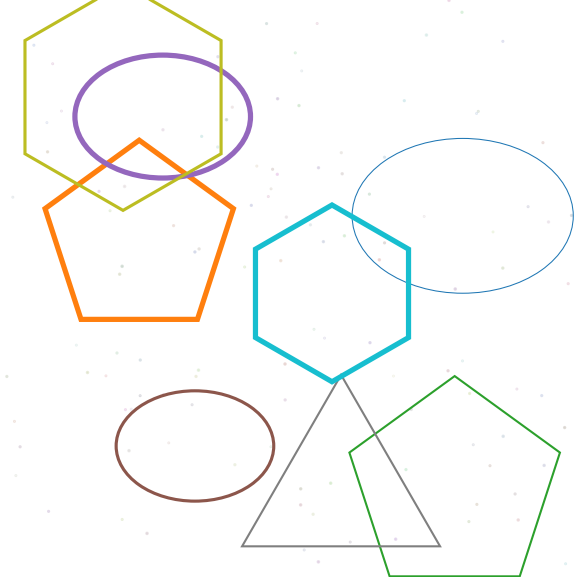[{"shape": "oval", "thickness": 0.5, "radius": 0.96, "center": [0.801, 0.625]}, {"shape": "pentagon", "thickness": 2.5, "radius": 0.86, "center": [0.241, 0.585]}, {"shape": "pentagon", "thickness": 1, "radius": 0.96, "center": [0.787, 0.156]}, {"shape": "oval", "thickness": 2.5, "radius": 0.76, "center": [0.282, 0.797]}, {"shape": "oval", "thickness": 1.5, "radius": 0.68, "center": [0.338, 0.227]}, {"shape": "triangle", "thickness": 1, "radius": 0.99, "center": [0.591, 0.152]}, {"shape": "hexagon", "thickness": 1.5, "radius": 0.98, "center": [0.213, 0.831]}, {"shape": "hexagon", "thickness": 2.5, "radius": 0.77, "center": [0.575, 0.491]}]